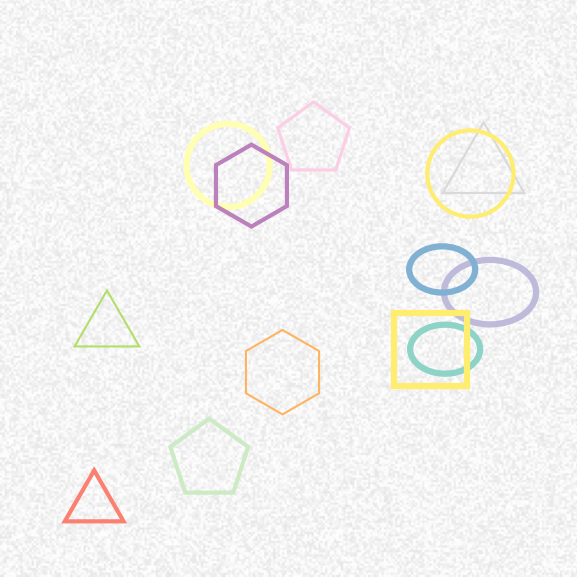[{"shape": "oval", "thickness": 3, "radius": 0.3, "center": [0.771, 0.394]}, {"shape": "circle", "thickness": 3, "radius": 0.36, "center": [0.395, 0.713]}, {"shape": "oval", "thickness": 3, "radius": 0.4, "center": [0.849, 0.493]}, {"shape": "triangle", "thickness": 2, "radius": 0.29, "center": [0.163, 0.126]}, {"shape": "oval", "thickness": 3, "radius": 0.29, "center": [0.766, 0.533]}, {"shape": "hexagon", "thickness": 1, "radius": 0.37, "center": [0.489, 0.355]}, {"shape": "triangle", "thickness": 1, "radius": 0.32, "center": [0.185, 0.432]}, {"shape": "pentagon", "thickness": 1.5, "radius": 0.33, "center": [0.543, 0.757]}, {"shape": "triangle", "thickness": 1, "radius": 0.41, "center": [0.837, 0.706]}, {"shape": "hexagon", "thickness": 2, "radius": 0.35, "center": [0.435, 0.678]}, {"shape": "pentagon", "thickness": 2, "radius": 0.35, "center": [0.362, 0.203]}, {"shape": "square", "thickness": 3, "radius": 0.32, "center": [0.746, 0.394]}, {"shape": "circle", "thickness": 2, "radius": 0.37, "center": [0.815, 0.699]}]